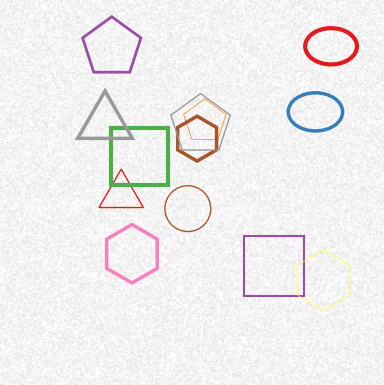[{"shape": "oval", "thickness": 3, "radius": 0.34, "center": [0.86, 0.88]}, {"shape": "triangle", "thickness": 1, "radius": 0.33, "center": [0.315, 0.494]}, {"shape": "oval", "thickness": 2.5, "radius": 0.35, "center": [0.819, 0.709]}, {"shape": "square", "thickness": 3, "radius": 0.37, "center": [0.363, 0.594]}, {"shape": "square", "thickness": 1.5, "radius": 0.39, "center": [0.712, 0.308]}, {"shape": "pentagon", "thickness": 2, "radius": 0.4, "center": [0.29, 0.877]}, {"shape": "pentagon", "thickness": 0.5, "radius": 0.29, "center": [0.532, 0.685]}, {"shape": "hexagon", "thickness": 0.5, "radius": 0.39, "center": [0.841, 0.272]}, {"shape": "circle", "thickness": 1, "radius": 0.3, "center": [0.488, 0.458]}, {"shape": "hexagon", "thickness": 2.5, "radius": 0.29, "center": [0.512, 0.64]}, {"shape": "hexagon", "thickness": 2.5, "radius": 0.38, "center": [0.343, 0.341]}, {"shape": "pentagon", "thickness": 1, "radius": 0.41, "center": [0.521, 0.676]}, {"shape": "triangle", "thickness": 2.5, "radius": 0.41, "center": [0.273, 0.682]}]